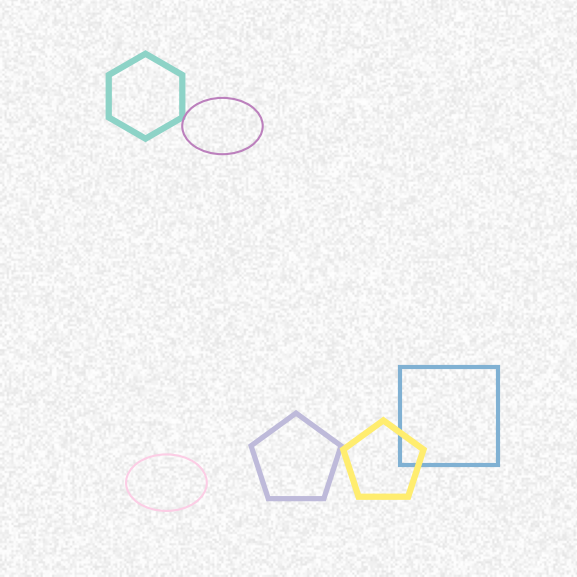[{"shape": "hexagon", "thickness": 3, "radius": 0.37, "center": [0.252, 0.833]}, {"shape": "pentagon", "thickness": 2.5, "radius": 0.41, "center": [0.513, 0.202]}, {"shape": "square", "thickness": 2, "radius": 0.42, "center": [0.778, 0.279]}, {"shape": "oval", "thickness": 1, "radius": 0.35, "center": [0.288, 0.163]}, {"shape": "oval", "thickness": 1, "radius": 0.35, "center": [0.385, 0.781]}, {"shape": "pentagon", "thickness": 3, "radius": 0.37, "center": [0.664, 0.198]}]